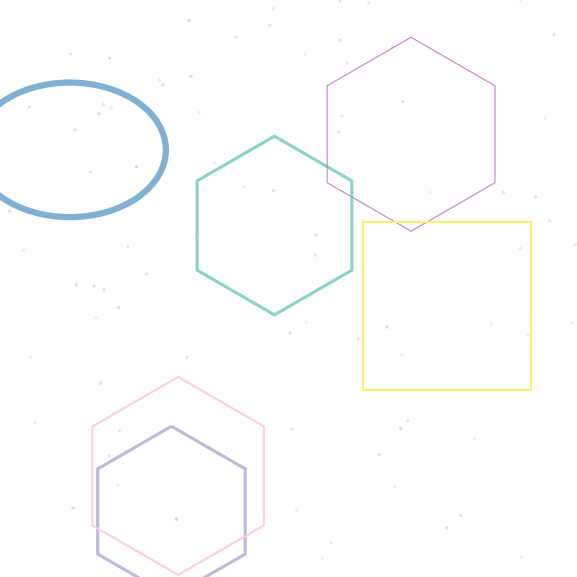[{"shape": "hexagon", "thickness": 1.5, "radius": 0.77, "center": [0.475, 0.609]}, {"shape": "hexagon", "thickness": 1.5, "radius": 0.74, "center": [0.297, 0.114]}, {"shape": "oval", "thickness": 3, "radius": 0.83, "center": [0.121, 0.74]}, {"shape": "hexagon", "thickness": 1, "radius": 0.86, "center": [0.308, 0.175]}, {"shape": "hexagon", "thickness": 0.5, "radius": 0.84, "center": [0.712, 0.767]}, {"shape": "square", "thickness": 1, "radius": 0.73, "center": [0.773, 0.47]}]